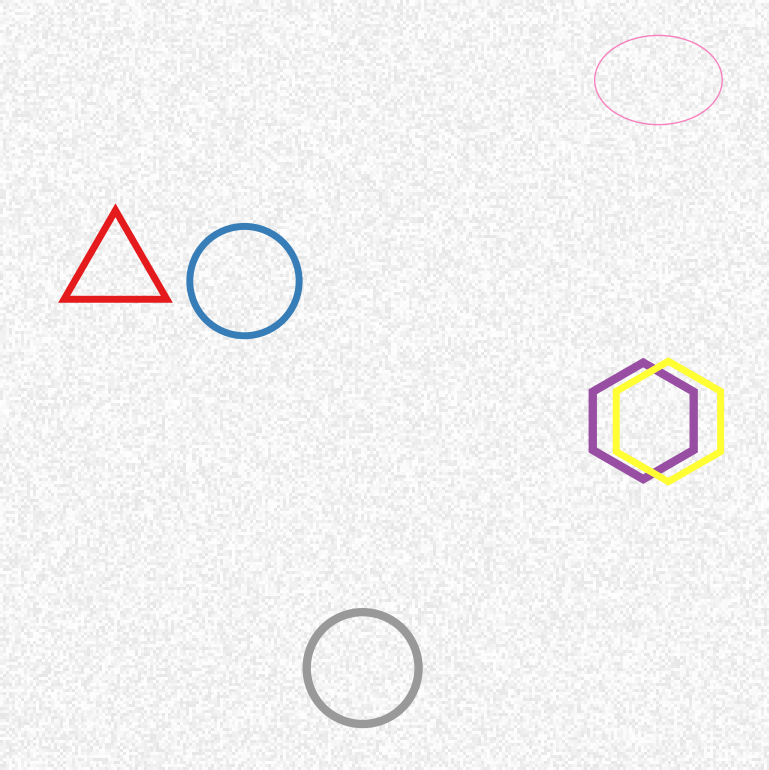[{"shape": "triangle", "thickness": 2.5, "radius": 0.39, "center": [0.15, 0.65]}, {"shape": "circle", "thickness": 2.5, "radius": 0.36, "center": [0.317, 0.635]}, {"shape": "hexagon", "thickness": 3, "radius": 0.38, "center": [0.835, 0.453]}, {"shape": "hexagon", "thickness": 2.5, "radius": 0.39, "center": [0.868, 0.453]}, {"shape": "oval", "thickness": 0.5, "radius": 0.41, "center": [0.855, 0.896]}, {"shape": "circle", "thickness": 3, "radius": 0.36, "center": [0.471, 0.132]}]